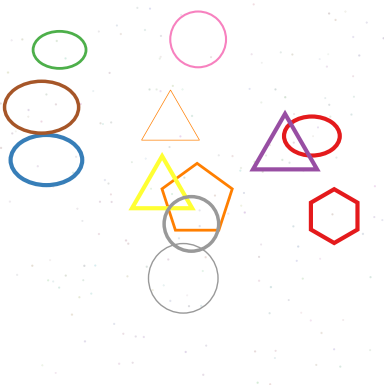[{"shape": "hexagon", "thickness": 3, "radius": 0.35, "center": [0.868, 0.439]}, {"shape": "oval", "thickness": 3, "radius": 0.36, "center": [0.81, 0.647]}, {"shape": "oval", "thickness": 3, "radius": 0.47, "center": [0.121, 0.584]}, {"shape": "oval", "thickness": 2, "radius": 0.34, "center": [0.155, 0.87]}, {"shape": "triangle", "thickness": 3, "radius": 0.48, "center": [0.74, 0.608]}, {"shape": "pentagon", "thickness": 2, "radius": 0.48, "center": [0.512, 0.48]}, {"shape": "triangle", "thickness": 0.5, "radius": 0.43, "center": [0.443, 0.679]}, {"shape": "triangle", "thickness": 3, "radius": 0.45, "center": [0.421, 0.504]}, {"shape": "oval", "thickness": 2.5, "radius": 0.48, "center": [0.108, 0.722]}, {"shape": "circle", "thickness": 1.5, "radius": 0.36, "center": [0.515, 0.898]}, {"shape": "circle", "thickness": 2.5, "radius": 0.35, "center": [0.497, 0.418]}, {"shape": "circle", "thickness": 1, "radius": 0.45, "center": [0.476, 0.277]}]